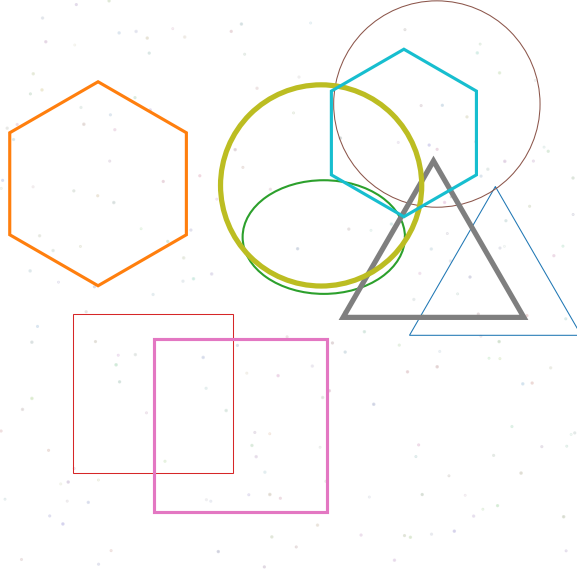[{"shape": "triangle", "thickness": 0.5, "radius": 0.86, "center": [0.858, 0.504]}, {"shape": "hexagon", "thickness": 1.5, "radius": 0.88, "center": [0.17, 0.681]}, {"shape": "oval", "thickness": 1, "radius": 0.7, "center": [0.561, 0.589]}, {"shape": "square", "thickness": 0.5, "radius": 0.69, "center": [0.265, 0.318]}, {"shape": "circle", "thickness": 0.5, "radius": 0.89, "center": [0.756, 0.819]}, {"shape": "square", "thickness": 1.5, "radius": 0.75, "center": [0.416, 0.263]}, {"shape": "triangle", "thickness": 2.5, "radius": 0.9, "center": [0.751, 0.54]}, {"shape": "circle", "thickness": 2.5, "radius": 0.87, "center": [0.556, 0.678]}, {"shape": "hexagon", "thickness": 1.5, "radius": 0.73, "center": [0.699, 0.769]}]